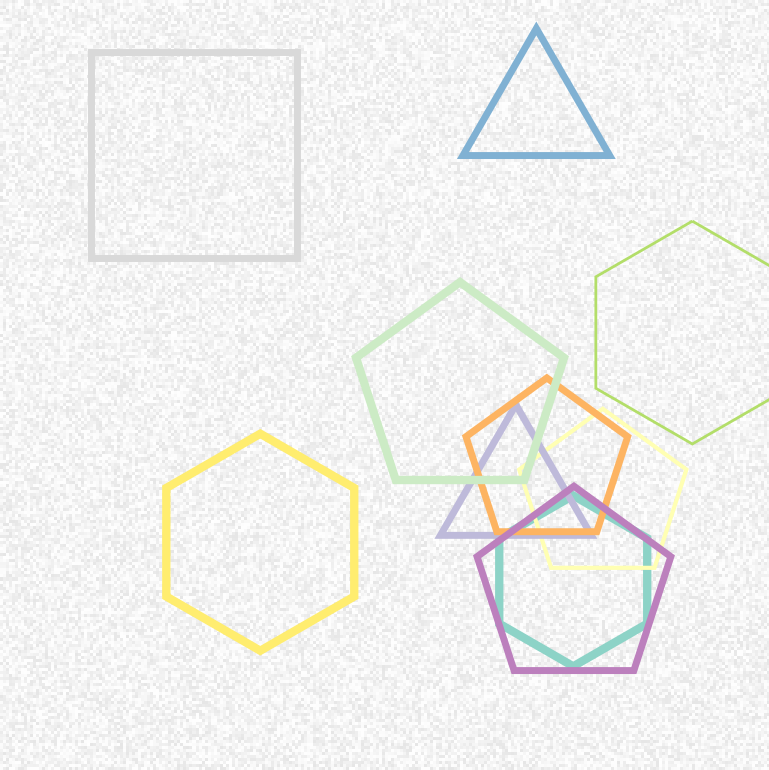[{"shape": "hexagon", "thickness": 3, "radius": 0.55, "center": [0.744, 0.246]}, {"shape": "pentagon", "thickness": 1.5, "radius": 0.57, "center": [0.783, 0.355]}, {"shape": "triangle", "thickness": 2.5, "radius": 0.57, "center": [0.67, 0.361]}, {"shape": "triangle", "thickness": 2.5, "radius": 0.55, "center": [0.697, 0.853]}, {"shape": "pentagon", "thickness": 2.5, "radius": 0.55, "center": [0.71, 0.399]}, {"shape": "hexagon", "thickness": 1, "radius": 0.72, "center": [0.899, 0.568]}, {"shape": "square", "thickness": 2.5, "radius": 0.67, "center": [0.252, 0.799]}, {"shape": "pentagon", "thickness": 2.5, "radius": 0.66, "center": [0.745, 0.236]}, {"shape": "pentagon", "thickness": 3, "radius": 0.71, "center": [0.597, 0.492]}, {"shape": "hexagon", "thickness": 3, "radius": 0.7, "center": [0.338, 0.296]}]